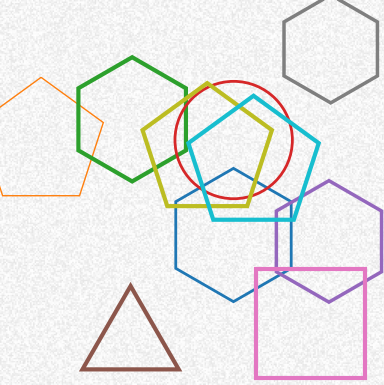[{"shape": "hexagon", "thickness": 2, "radius": 0.87, "center": [0.606, 0.39]}, {"shape": "pentagon", "thickness": 1, "radius": 0.85, "center": [0.107, 0.629]}, {"shape": "hexagon", "thickness": 3, "radius": 0.81, "center": [0.343, 0.69]}, {"shape": "circle", "thickness": 2, "radius": 0.76, "center": [0.607, 0.636]}, {"shape": "hexagon", "thickness": 2.5, "radius": 0.79, "center": [0.854, 0.373]}, {"shape": "triangle", "thickness": 3, "radius": 0.72, "center": [0.339, 0.113]}, {"shape": "square", "thickness": 3, "radius": 0.71, "center": [0.806, 0.161]}, {"shape": "hexagon", "thickness": 2.5, "radius": 0.7, "center": [0.859, 0.873]}, {"shape": "pentagon", "thickness": 3, "radius": 0.88, "center": [0.538, 0.607]}, {"shape": "pentagon", "thickness": 3, "radius": 0.89, "center": [0.659, 0.573]}]